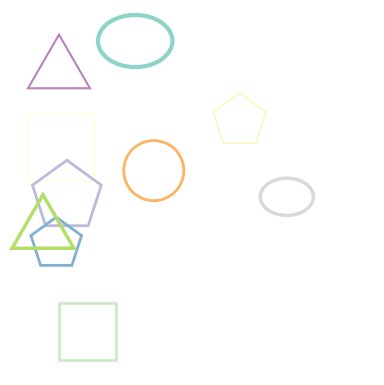[{"shape": "oval", "thickness": 3, "radius": 0.48, "center": [0.351, 0.893]}, {"shape": "square", "thickness": 0.5, "radius": 0.44, "center": [0.158, 0.62]}, {"shape": "pentagon", "thickness": 2, "radius": 0.47, "center": [0.174, 0.49]}, {"shape": "pentagon", "thickness": 2, "radius": 0.35, "center": [0.146, 0.367]}, {"shape": "circle", "thickness": 2, "radius": 0.39, "center": [0.399, 0.557]}, {"shape": "triangle", "thickness": 2.5, "radius": 0.46, "center": [0.112, 0.402]}, {"shape": "oval", "thickness": 2.5, "radius": 0.35, "center": [0.745, 0.489]}, {"shape": "triangle", "thickness": 1.5, "radius": 0.46, "center": [0.153, 0.817]}, {"shape": "square", "thickness": 2, "radius": 0.37, "center": [0.228, 0.139]}, {"shape": "pentagon", "thickness": 0.5, "radius": 0.36, "center": [0.622, 0.686]}]